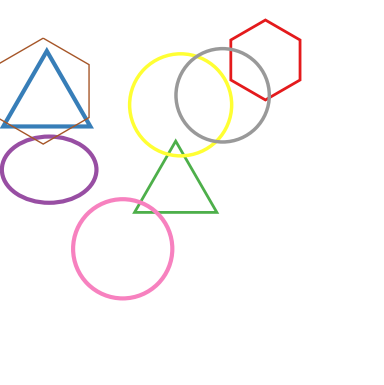[{"shape": "hexagon", "thickness": 2, "radius": 0.52, "center": [0.689, 0.844]}, {"shape": "triangle", "thickness": 3, "radius": 0.65, "center": [0.122, 0.737]}, {"shape": "triangle", "thickness": 2, "radius": 0.62, "center": [0.456, 0.51]}, {"shape": "oval", "thickness": 3, "radius": 0.61, "center": [0.128, 0.559]}, {"shape": "circle", "thickness": 2.5, "radius": 0.66, "center": [0.469, 0.728]}, {"shape": "hexagon", "thickness": 1, "radius": 0.69, "center": [0.112, 0.763]}, {"shape": "circle", "thickness": 3, "radius": 0.64, "center": [0.319, 0.354]}, {"shape": "circle", "thickness": 2.5, "radius": 0.61, "center": [0.578, 0.752]}]